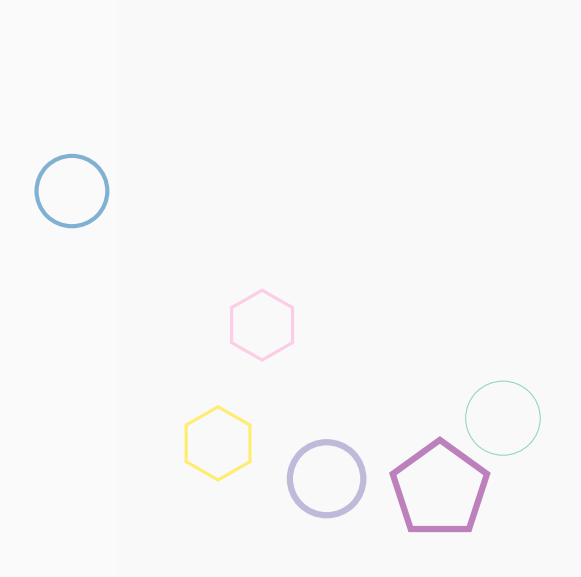[{"shape": "circle", "thickness": 0.5, "radius": 0.32, "center": [0.865, 0.275]}, {"shape": "circle", "thickness": 3, "radius": 0.32, "center": [0.562, 0.17]}, {"shape": "circle", "thickness": 2, "radius": 0.3, "center": [0.124, 0.668]}, {"shape": "hexagon", "thickness": 1.5, "radius": 0.3, "center": [0.451, 0.436]}, {"shape": "pentagon", "thickness": 3, "radius": 0.43, "center": [0.757, 0.152]}, {"shape": "hexagon", "thickness": 1.5, "radius": 0.32, "center": [0.375, 0.231]}]